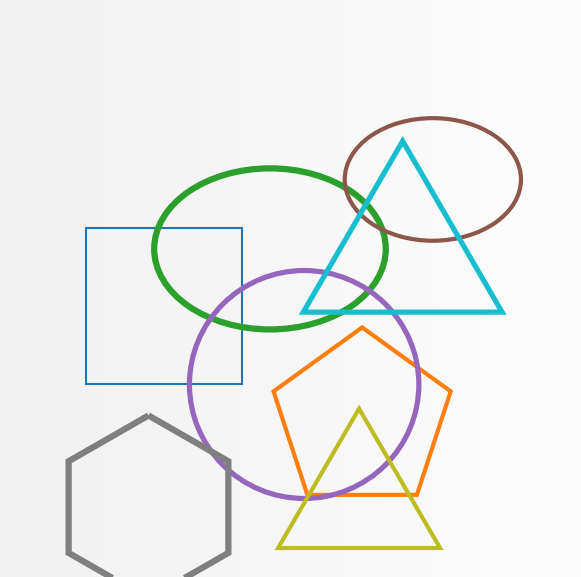[{"shape": "square", "thickness": 1, "radius": 0.67, "center": [0.282, 0.47]}, {"shape": "pentagon", "thickness": 2, "radius": 0.8, "center": [0.623, 0.272]}, {"shape": "oval", "thickness": 3, "radius": 1.0, "center": [0.464, 0.568]}, {"shape": "circle", "thickness": 2.5, "radius": 0.99, "center": [0.523, 0.333]}, {"shape": "oval", "thickness": 2, "radius": 0.76, "center": [0.745, 0.688]}, {"shape": "hexagon", "thickness": 3, "radius": 0.79, "center": [0.255, 0.121]}, {"shape": "triangle", "thickness": 2, "radius": 0.8, "center": [0.618, 0.131]}, {"shape": "triangle", "thickness": 2.5, "radius": 0.99, "center": [0.693, 0.557]}]